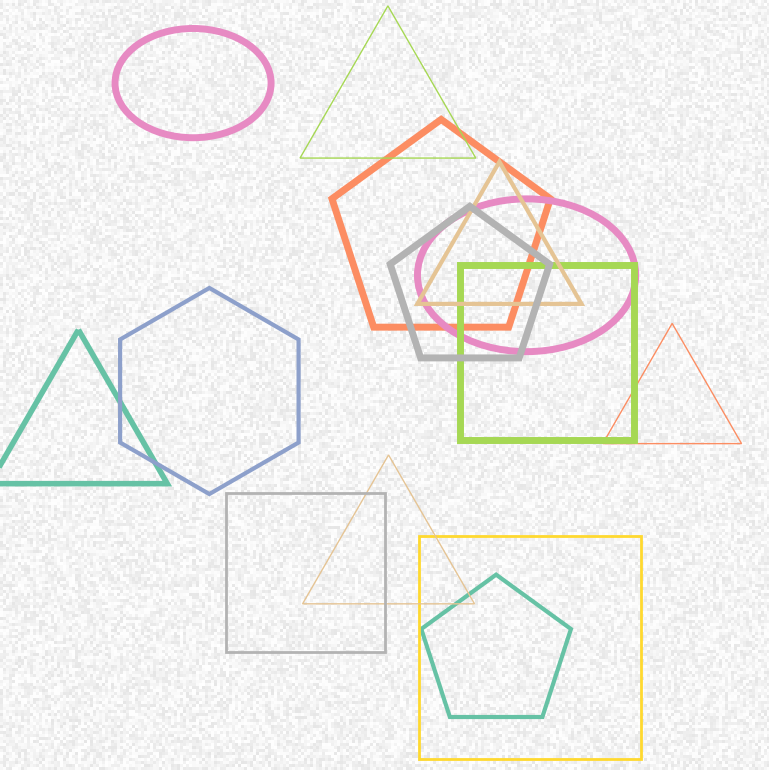[{"shape": "pentagon", "thickness": 1.5, "radius": 0.51, "center": [0.644, 0.152]}, {"shape": "triangle", "thickness": 2, "radius": 0.67, "center": [0.102, 0.439]}, {"shape": "pentagon", "thickness": 2.5, "radius": 0.75, "center": [0.573, 0.696]}, {"shape": "triangle", "thickness": 0.5, "radius": 0.52, "center": [0.873, 0.476]}, {"shape": "hexagon", "thickness": 1.5, "radius": 0.67, "center": [0.272, 0.492]}, {"shape": "oval", "thickness": 2.5, "radius": 0.71, "center": [0.684, 0.643]}, {"shape": "oval", "thickness": 2.5, "radius": 0.51, "center": [0.251, 0.892]}, {"shape": "square", "thickness": 2.5, "radius": 0.57, "center": [0.71, 0.542]}, {"shape": "triangle", "thickness": 0.5, "radius": 0.66, "center": [0.504, 0.861]}, {"shape": "square", "thickness": 1, "radius": 0.72, "center": [0.688, 0.159]}, {"shape": "triangle", "thickness": 1.5, "radius": 0.62, "center": [0.649, 0.667]}, {"shape": "triangle", "thickness": 0.5, "radius": 0.64, "center": [0.505, 0.28]}, {"shape": "square", "thickness": 1, "radius": 0.52, "center": [0.396, 0.257]}, {"shape": "pentagon", "thickness": 2.5, "radius": 0.54, "center": [0.61, 0.623]}]